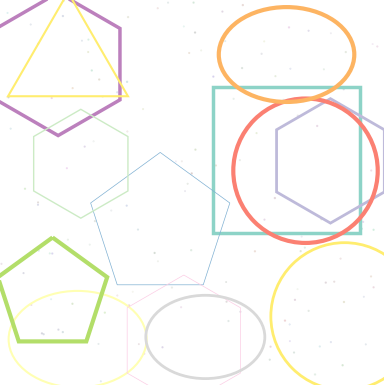[{"shape": "square", "thickness": 2.5, "radius": 0.95, "center": [0.743, 0.585]}, {"shape": "oval", "thickness": 1.5, "radius": 0.9, "center": [0.202, 0.119]}, {"shape": "hexagon", "thickness": 2, "radius": 0.81, "center": [0.858, 0.582]}, {"shape": "circle", "thickness": 3, "radius": 0.94, "center": [0.794, 0.557]}, {"shape": "pentagon", "thickness": 0.5, "radius": 0.95, "center": [0.416, 0.414]}, {"shape": "oval", "thickness": 3, "radius": 0.88, "center": [0.744, 0.858]}, {"shape": "pentagon", "thickness": 3, "radius": 0.75, "center": [0.136, 0.234]}, {"shape": "hexagon", "thickness": 0.5, "radius": 0.85, "center": [0.477, 0.116]}, {"shape": "oval", "thickness": 2, "radius": 0.77, "center": [0.533, 0.125]}, {"shape": "hexagon", "thickness": 2.5, "radius": 0.93, "center": [0.151, 0.833]}, {"shape": "hexagon", "thickness": 1, "radius": 0.71, "center": [0.21, 0.575]}, {"shape": "triangle", "thickness": 1.5, "radius": 0.9, "center": [0.177, 0.84]}, {"shape": "circle", "thickness": 2, "radius": 0.96, "center": [0.895, 0.178]}]